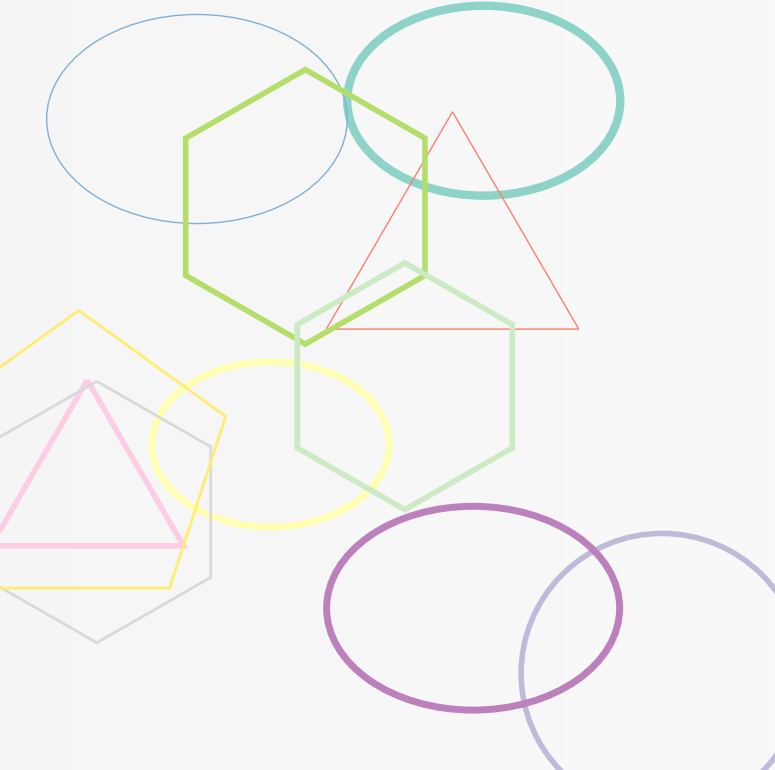[{"shape": "oval", "thickness": 3, "radius": 0.88, "center": [0.624, 0.869]}, {"shape": "oval", "thickness": 2.5, "radius": 0.77, "center": [0.349, 0.423]}, {"shape": "circle", "thickness": 2, "radius": 0.91, "center": [0.854, 0.125]}, {"shape": "triangle", "thickness": 0.5, "radius": 0.94, "center": [0.584, 0.667]}, {"shape": "oval", "thickness": 0.5, "radius": 0.97, "center": [0.254, 0.845]}, {"shape": "hexagon", "thickness": 2, "radius": 0.89, "center": [0.394, 0.731]}, {"shape": "triangle", "thickness": 2, "radius": 0.72, "center": [0.113, 0.363]}, {"shape": "hexagon", "thickness": 1, "radius": 0.85, "center": [0.125, 0.335]}, {"shape": "oval", "thickness": 2.5, "radius": 0.95, "center": [0.611, 0.21]}, {"shape": "hexagon", "thickness": 2, "radius": 0.8, "center": [0.522, 0.498]}, {"shape": "pentagon", "thickness": 1, "radius": 1.0, "center": [0.102, 0.398]}]